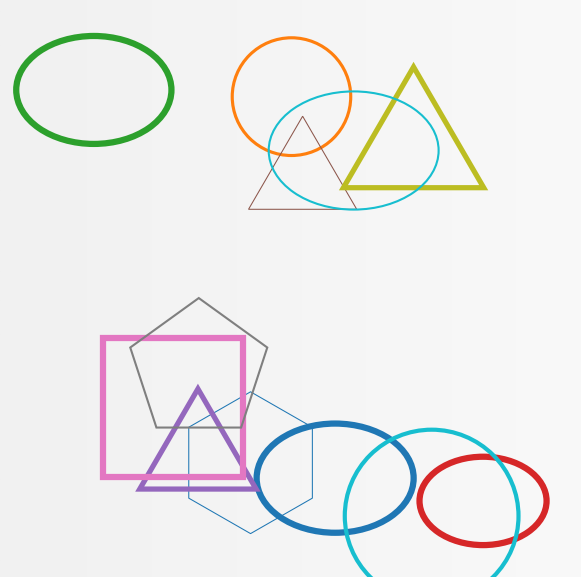[{"shape": "hexagon", "thickness": 0.5, "radius": 0.61, "center": [0.431, 0.198]}, {"shape": "oval", "thickness": 3, "radius": 0.68, "center": [0.577, 0.171]}, {"shape": "circle", "thickness": 1.5, "radius": 0.51, "center": [0.501, 0.832]}, {"shape": "oval", "thickness": 3, "radius": 0.67, "center": [0.161, 0.843]}, {"shape": "oval", "thickness": 3, "radius": 0.55, "center": [0.831, 0.132]}, {"shape": "triangle", "thickness": 2.5, "radius": 0.58, "center": [0.341, 0.21]}, {"shape": "triangle", "thickness": 0.5, "radius": 0.54, "center": [0.521, 0.69]}, {"shape": "square", "thickness": 3, "radius": 0.6, "center": [0.297, 0.293]}, {"shape": "pentagon", "thickness": 1, "radius": 0.62, "center": [0.342, 0.359]}, {"shape": "triangle", "thickness": 2.5, "radius": 0.7, "center": [0.712, 0.744]}, {"shape": "circle", "thickness": 2, "radius": 0.75, "center": [0.743, 0.106]}, {"shape": "oval", "thickness": 1, "radius": 0.73, "center": [0.608, 0.739]}]